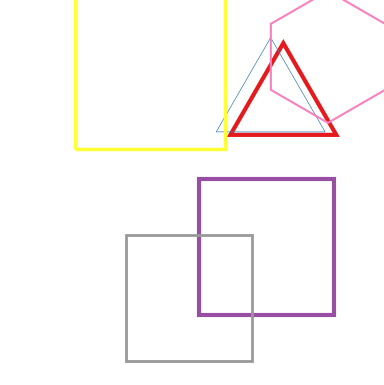[{"shape": "triangle", "thickness": 3, "radius": 0.79, "center": [0.736, 0.729]}, {"shape": "triangle", "thickness": 0.5, "radius": 0.82, "center": [0.703, 0.739]}, {"shape": "square", "thickness": 3, "radius": 0.88, "center": [0.692, 0.359]}, {"shape": "square", "thickness": 2.5, "radius": 0.98, "center": [0.389, 0.809]}, {"shape": "hexagon", "thickness": 1.5, "radius": 0.86, "center": [0.852, 0.852]}, {"shape": "square", "thickness": 2, "radius": 0.82, "center": [0.49, 0.225]}]